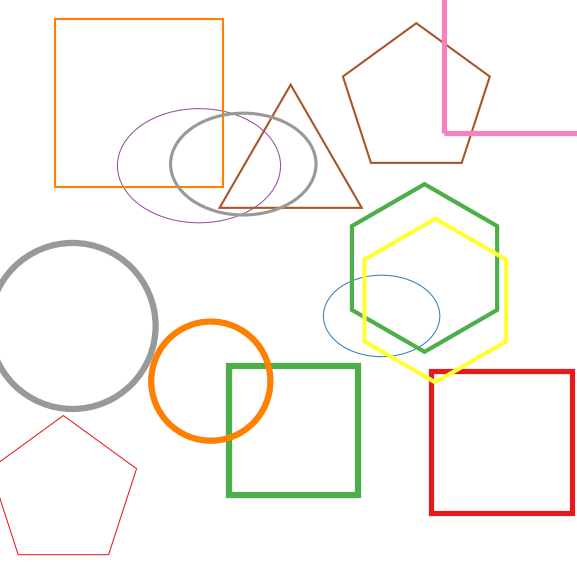[{"shape": "square", "thickness": 2.5, "radius": 0.61, "center": [0.869, 0.234]}, {"shape": "pentagon", "thickness": 0.5, "radius": 0.67, "center": [0.11, 0.146]}, {"shape": "oval", "thickness": 0.5, "radius": 0.5, "center": [0.661, 0.452]}, {"shape": "square", "thickness": 3, "radius": 0.56, "center": [0.508, 0.254]}, {"shape": "hexagon", "thickness": 2, "radius": 0.73, "center": [0.735, 0.535]}, {"shape": "oval", "thickness": 0.5, "radius": 0.71, "center": [0.345, 0.712]}, {"shape": "circle", "thickness": 3, "radius": 0.52, "center": [0.365, 0.339]}, {"shape": "square", "thickness": 1, "radius": 0.73, "center": [0.241, 0.822]}, {"shape": "hexagon", "thickness": 2, "radius": 0.71, "center": [0.754, 0.479]}, {"shape": "pentagon", "thickness": 1, "radius": 0.67, "center": [0.721, 0.825]}, {"shape": "triangle", "thickness": 1, "radius": 0.71, "center": [0.503, 0.71]}, {"shape": "square", "thickness": 2.5, "radius": 0.65, "center": [0.898, 0.899]}, {"shape": "oval", "thickness": 1.5, "radius": 0.63, "center": [0.421, 0.715]}, {"shape": "circle", "thickness": 3, "radius": 0.72, "center": [0.126, 0.435]}]